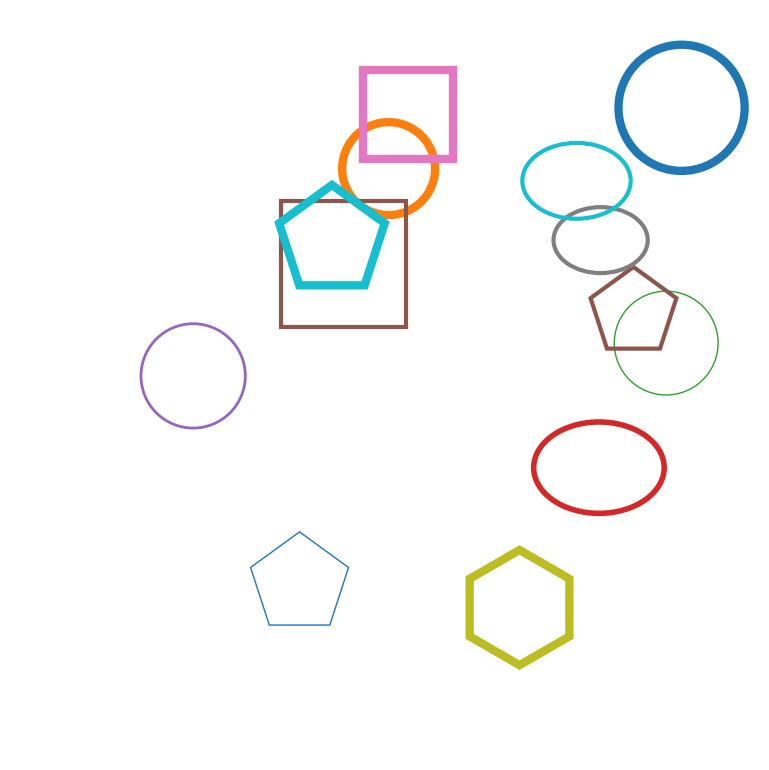[{"shape": "circle", "thickness": 3, "radius": 0.41, "center": [0.885, 0.86]}, {"shape": "pentagon", "thickness": 0.5, "radius": 0.33, "center": [0.389, 0.242]}, {"shape": "circle", "thickness": 3, "radius": 0.3, "center": [0.505, 0.781]}, {"shape": "circle", "thickness": 0.5, "radius": 0.34, "center": [0.865, 0.554]}, {"shape": "oval", "thickness": 2, "radius": 0.42, "center": [0.778, 0.393]}, {"shape": "circle", "thickness": 1, "radius": 0.34, "center": [0.251, 0.512]}, {"shape": "square", "thickness": 1.5, "radius": 0.41, "center": [0.446, 0.657]}, {"shape": "pentagon", "thickness": 1.5, "radius": 0.29, "center": [0.823, 0.595]}, {"shape": "square", "thickness": 3, "radius": 0.29, "center": [0.53, 0.851]}, {"shape": "oval", "thickness": 1.5, "radius": 0.31, "center": [0.78, 0.688]}, {"shape": "hexagon", "thickness": 3, "radius": 0.37, "center": [0.675, 0.211]}, {"shape": "pentagon", "thickness": 3, "radius": 0.36, "center": [0.431, 0.688]}, {"shape": "oval", "thickness": 1.5, "radius": 0.35, "center": [0.749, 0.765]}]